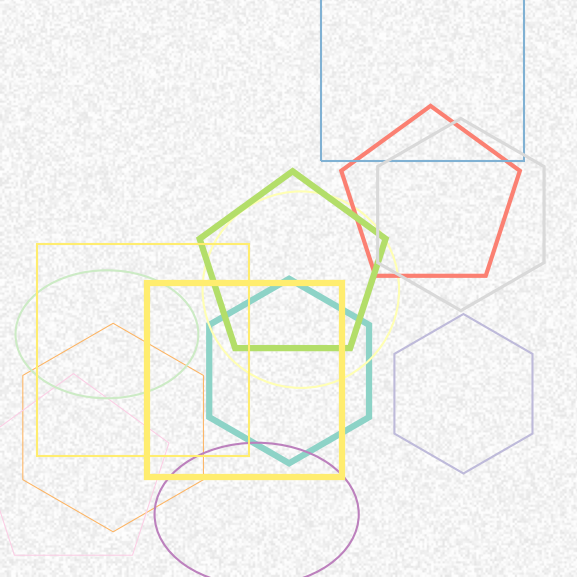[{"shape": "hexagon", "thickness": 3, "radius": 0.8, "center": [0.501, 0.357]}, {"shape": "circle", "thickness": 1, "radius": 0.85, "center": [0.521, 0.498]}, {"shape": "hexagon", "thickness": 1, "radius": 0.69, "center": [0.802, 0.317]}, {"shape": "pentagon", "thickness": 2, "radius": 0.81, "center": [0.746, 0.653]}, {"shape": "square", "thickness": 1, "radius": 0.88, "center": [0.732, 0.896]}, {"shape": "hexagon", "thickness": 0.5, "radius": 0.9, "center": [0.196, 0.259]}, {"shape": "pentagon", "thickness": 3, "radius": 0.85, "center": [0.507, 0.533]}, {"shape": "pentagon", "thickness": 0.5, "radius": 0.87, "center": [0.127, 0.178]}, {"shape": "hexagon", "thickness": 1.5, "radius": 0.83, "center": [0.798, 0.628]}, {"shape": "oval", "thickness": 1, "radius": 0.88, "center": [0.444, 0.109]}, {"shape": "oval", "thickness": 1, "radius": 0.79, "center": [0.185, 0.42]}, {"shape": "square", "thickness": 1, "radius": 0.92, "center": [0.248, 0.393]}, {"shape": "square", "thickness": 3, "radius": 0.84, "center": [0.423, 0.341]}]